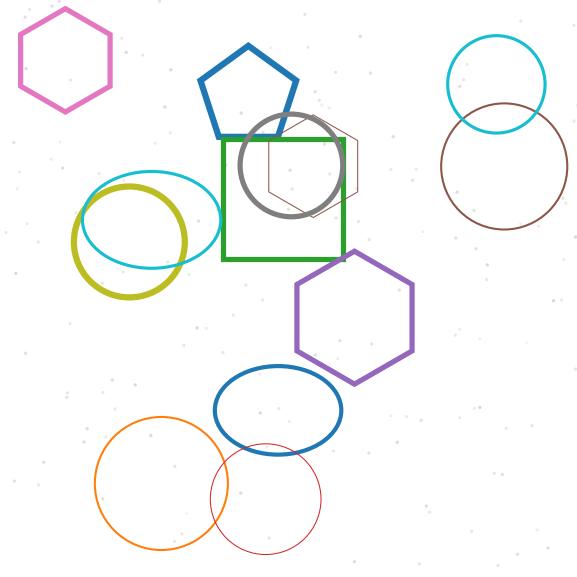[{"shape": "pentagon", "thickness": 3, "radius": 0.44, "center": [0.43, 0.833]}, {"shape": "oval", "thickness": 2, "radius": 0.55, "center": [0.482, 0.289]}, {"shape": "circle", "thickness": 1, "radius": 0.58, "center": [0.279, 0.162]}, {"shape": "square", "thickness": 2.5, "radius": 0.52, "center": [0.49, 0.654]}, {"shape": "circle", "thickness": 0.5, "radius": 0.48, "center": [0.46, 0.135]}, {"shape": "hexagon", "thickness": 2.5, "radius": 0.58, "center": [0.614, 0.449]}, {"shape": "circle", "thickness": 1, "radius": 0.55, "center": [0.873, 0.711]}, {"shape": "hexagon", "thickness": 0.5, "radius": 0.44, "center": [0.542, 0.711]}, {"shape": "hexagon", "thickness": 2.5, "radius": 0.45, "center": [0.113, 0.895]}, {"shape": "circle", "thickness": 2.5, "radius": 0.44, "center": [0.505, 0.713]}, {"shape": "circle", "thickness": 3, "radius": 0.48, "center": [0.224, 0.58]}, {"shape": "circle", "thickness": 1.5, "radius": 0.42, "center": [0.86, 0.853]}, {"shape": "oval", "thickness": 1.5, "radius": 0.6, "center": [0.263, 0.618]}]